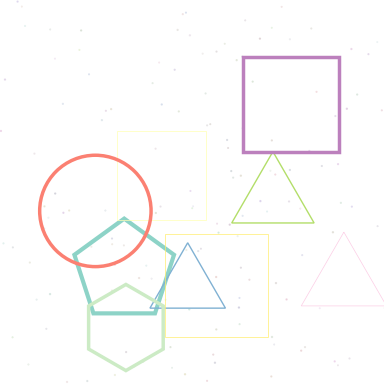[{"shape": "pentagon", "thickness": 3, "radius": 0.68, "center": [0.323, 0.296]}, {"shape": "square", "thickness": 0.5, "radius": 0.58, "center": [0.42, 0.544]}, {"shape": "circle", "thickness": 2.5, "radius": 0.72, "center": [0.248, 0.452]}, {"shape": "triangle", "thickness": 1, "radius": 0.57, "center": [0.488, 0.256]}, {"shape": "triangle", "thickness": 1, "radius": 0.62, "center": [0.709, 0.483]}, {"shape": "triangle", "thickness": 0.5, "radius": 0.64, "center": [0.893, 0.269]}, {"shape": "square", "thickness": 2.5, "radius": 0.62, "center": [0.756, 0.729]}, {"shape": "hexagon", "thickness": 2.5, "radius": 0.56, "center": [0.327, 0.149]}, {"shape": "square", "thickness": 0.5, "radius": 0.67, "center": [0.562, 0.259]}]